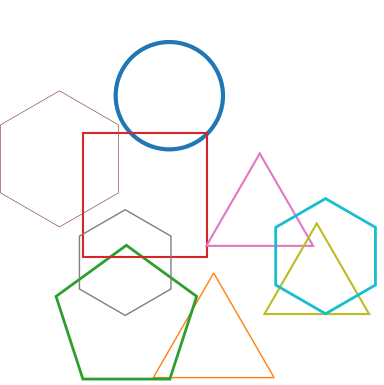[{"shape": "circle", "thickness": 3, "radius": 0.7, "center": [0.44, 0.751]}, {"shape": "triangle", "thickness": 1, "radius": 0.91, "center": [0.555, 0.11]}, {"shape": "pentagon", "thickness": 2, "radius": 0.96, "center": [0.328, 0.171]}, {"shape": "square", "thickness": 1.5, "radius": 0.81, "center": [0.377, 0.494]}, {"shape": "hexagon", "thickness": 0.5, "radius": 0.88, "center": [0.155, 0.587]}, {"shape": "triangle", "thickness": 1.5, "radius": 0.8, "center": [0.675, 0.441]}, {"shape": "hexagon", "thickness": 1, "radius": 0.69, "center": [0.325, 0.318]}, {"shape": "triangle", "thickness": 1.5, "radius": 0.78, "center": [0.823, 0.263]}, {"shape": "hexagon", "thickness": 2, "radius": 0.75, "center": [0.846, 0.335]}]